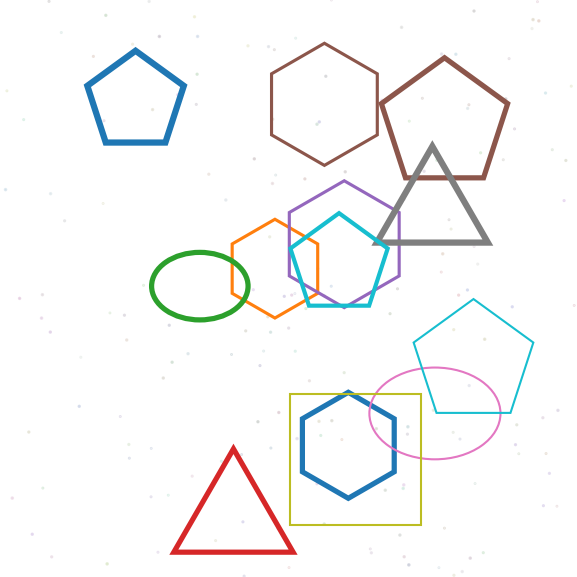[{"shape": "pentagon", "thickness": 3, "radius": 0.44, "center": [0.235, 0.823]}, {"shape": "hexagon", "thickness": 2.5, "radius": 0.46, "center": [0.603, 0.228]}, {"shape": "hexagon", "thickness": 1.5, "radius": 0.43, "center": [0.476, 0.534]}, {"shape": "oval", "thickness": 2.5, "radius": 0.42, "center": [0.346, 0.504]}, {"shape": "triangle", "thickness": 2.5, "radius": 0.6, "center": [0.404, 0.103]}, {"shape": "hexagon", "thickness": 1.5, "radius": 0.55, "center": [0.596, 0.576]}, {"shape": "pentagon", "thickness": 2.5, "radius": 0.57, "center": [0.77, 0.784]}, {"shape": "hexagon", "thickness": 1.5, "radius": 0.53, "center": [0.562, 0.818]}, {"shape": "oval", "thickness": 1, "radius": 0.57, "center": [0.753, 0.283]}, {"shape": "triangle", "thickness": 3, "radius": 0.56, "center": [0.749, 0.635]}, {"shape": "square", "thickness": 1, "radius": 0.57, "center": [0.615, 0.203]}, {"shape": "pentagon", "thickness": 1, "radius": 0.54, "center": [0.82, 0.372]}, {"shape": "pentagon", "thickness": 2, "radius": 0.44, "center": [0.587, 0.541]}]